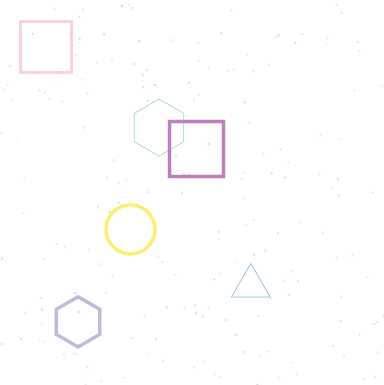[{"shape": "hexagon", "thickness": 0.5, "radius": 0.37, "center": [0.413, 0.669]}, {"shape": "hexagon", "thickness": 2.5, "radius": 0.33, "center": [0.203, 0.164]}, {"shape": "triangle", "thickness": 0.5, "radius": 0.29, "center": [0.651, 0.258]}, {"shape": "square", "thickness": 2, "radius": 0.34, "center": [0.118, 0.879]}, {"shape": "square", "thickness": 2.5, "radius": 0.36, "center": [0.509, 0.614]}, {"shape": "circle", "thickness": 2.5, "radius": 0.32, "center": [0.339, 0.404]}]